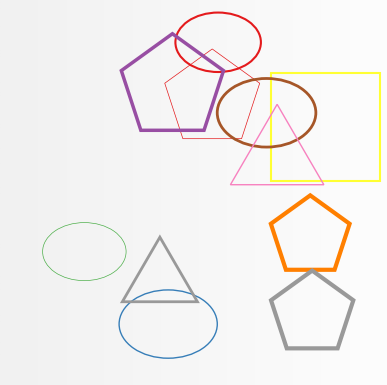[{"shape": "pentagon", "thickness": 0.5, "radius": 0.64, "center": [0.548, 0.744]}, {"shape": "oval", "thickness": 1.5, "radius": 0.55, "center": [0.563, 0.89]}, {"shape": "oval", "thickness": 1, "radius": 0.63, "center": [0.434, 0.158]}, {"shape": "oval", "thickness": 0.5, "radius": 0.54, "center": [0.218, 0.346]}, {"shape": "pentagon", "thickness": 2.5, "radius": 0.69, "center": [0.445, 0.774]}, {"shape": "pentagon", "thickness": 3, "radius": 0.53, "center": [0.801, 0.386]}, {"shape": "square", "thickness": 1.5, "radius": 0.71, "center": [0.84, 0.67]}, {"shape": "oval", "thickness": 2, "radius": 0.64, "center": [0.688, 0.707]}, {"shape": "triangle", "thickness": 1, "radius": 0.7, "center": [0.715, 0.59]}, {"shape": "pentagon", "thickness": 3, "radius": 0.56, "center": [0.806, 0.186]}, {"shape": "triangle", "thickness": 2, "radius": 0.56, "center": [0.413, 0.272]}]